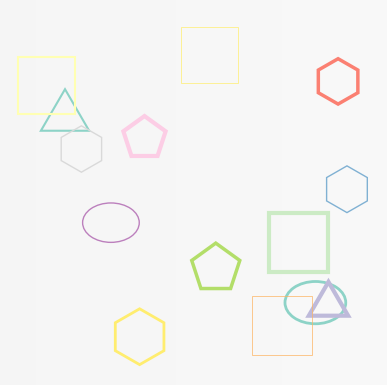[{"shape": "triangle", "thickness": 1.5, "radius": 0.36, "center": [0.168, 0.696]}, {"shape": "oval", "thickness": 2, "radius": 0.39, "center": [0.814, 0.214]}, {"shape": "square", "thickness": 1.5, "radius": 0.37, "center": [0.12, 0.778]}, {"shape": "triangle", "thickness": 3, "radius": 0.29, "center": [0.848, 0.209]}, {"shape": "hexagon", "thickness": 2.5, "radius": 0.29, "center": [0.873, 0.789]}, {"shape": "hexagon", "thickness": 1, "radius": 0.3, "center": [0.895, 0.508]}, {"shape": "square", "thickness": 0.5, "radius": 0.38, "center": [0.728, 0.155]}, {"shape": "pentagon", "thickness": 2.5, "radius": 0.33, "center": [0.557, 0.303]}, {"shape": "pentagon", "thickness": 3, "radius": 0.29, "center": [0.373, 0.641]}, {"shape": "hexagon", "thickness": 1, "radius": 0.3, "center": [0.21, 0.613]}, {"shape": "oval", "thickness": 1, "radius": 0.37, "center": [0.286, 0.422]}, {"shape": "square", "thickness": 3, "radius": 0.38, "center": [0.769, 0.37]}, {"shape": "hexagon", "thickness": 2, "radius": 0.36, "center": [0.36, 0.125]}, {"shape": "square", "thickness": 0.5, "radius": 0.37, "center": [0.542, 0.858]}]